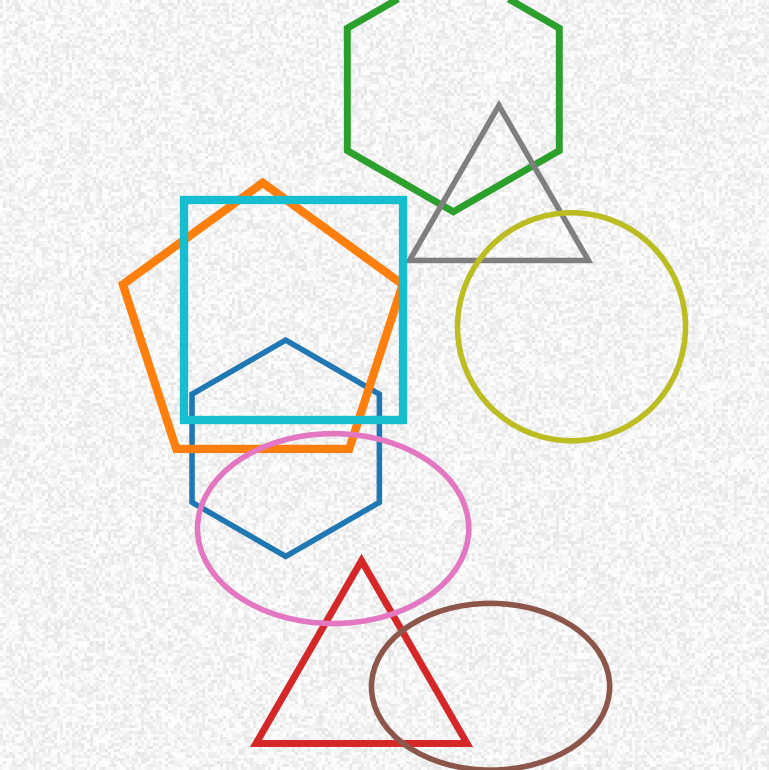[{"shape": "hexagon", "thickness": 2, "radius": 0.7, "center": [0.371, 0.418]}, {"shape": "pentagon", "thickness": 3, "radius": 0.96, "center": [0.341, 0.572]}, {"shape": "hexagon", "thickness": 2.5, "radius": 0.79, "center": [0.589, 0.884]}, {"shape": "triangle", "thickness": 2.5, "radius": 0.79, "center": [0.469, 0.114]}, {"shape": "oval", "thickness": 2, "radius": 0.77, "center": [0.637, 0.108]}, {"shape": "oval", "thickness": 2, "radius": 0.88, "center": [0.433, 0.314]}, {"shape": "triangle", "thickness": 2, "radius": 0.67, "center": [0.648, 0.729]}, {"shape": "circle", "thickness": 2, "radius": 0.74, "center": [0.742, 0.576]}, {"shape": "square", "thickness": 3, "radius": 0.71, "center": [0.381, 0.597]}]